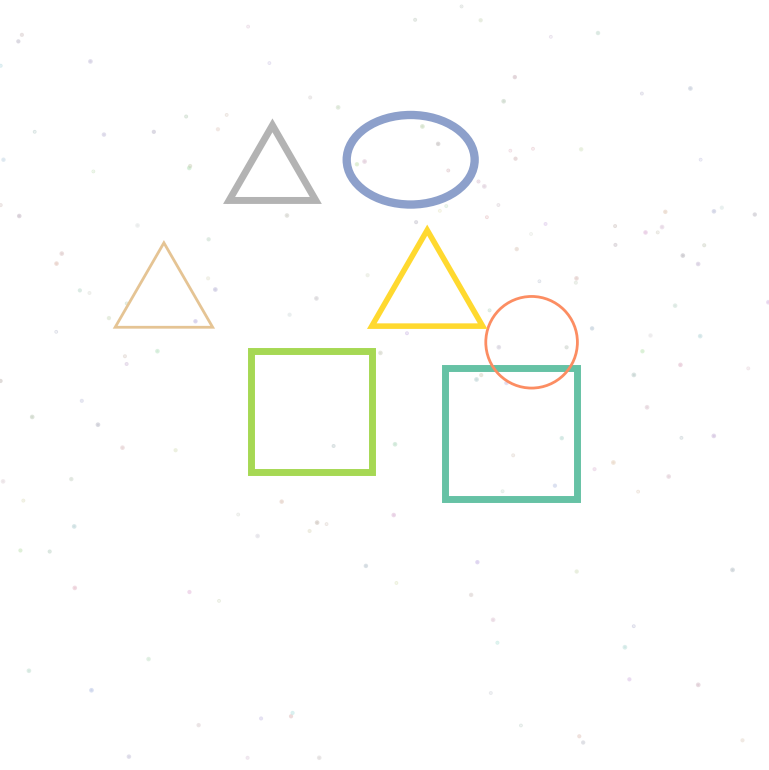[{"shape": "square", "thickness": 2.5, "radius": 0.43, "center": [0.664, 0.437]}, {"shape": "circle", "thickness": 1, "radius": 0.3, "center": [0.69, 0.556]}, {"shape": "oval", "thickness": 3, "radius": 0.42, "center": [0.533, 0.793]}, {"shape": "square", "thickness": 2.5, "radius": 0.39, "center": [0.404, 0.466]}, {"shape": "triangle", "thickness": 2, "radius": 0.42, "center": [0.555, 0.618]}, {"shape": "triangle", "thickness": 1, "radius": 0.37, "center": [0.213, 0.612]}, {"shape": "triangle", "thickness": 2.5, "radius": 0.33, "center": [0.354, 0.772]}]